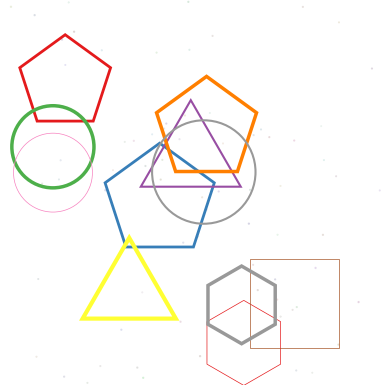[{"shape": "pentagon", "thickness": 2, "radius": 0.62, "center": [0.169, 0.786]}, {"shape": "hexagon", "thickness": 0.5, "radius": 0.55, "center": [0.633, 0.109]}, {"shape": "pentagon", "thickness": 2, "radius": 0.75, "center": [0.415, 0.479]}, {"shape": "circle", "thickness": 2.5, "radius": 0.53, "center": [0.137, 0.619]}, {"shape": "triangle", "thickness": 1.5, "radius": 0.75, "center": [0.496, 0.59]}, {"shape": "pentagon", "thickness": 2.5, "radius": 0.68, "center": [0.536, 0.665]}, {"shape": "triangle", "thickness": 3, "radius": 0.7, "center": [0.336, 0.242]}, {"shape": "square", "thickness": 0.5, "radius": 0.58, "center": [0.765, 0.213]}, {"shape": "circle", "thickness": 0.5, "radius": 0.51, "center": [0.138, 0.552]}, {"shape": "circle", "thickness": 1.5, "radius": 0.67, "center": [0.529, 0.553]}, {"shape": "hexagon", "thickness": 2.5, "radius": 0.5, "center": [0.628, 0.208]}]